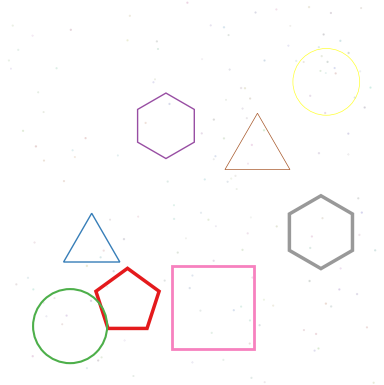[{"shape": "pentagon", "thickness": 2.5, "radius": 0.43, "center": [0.331, 0.217]}, {"shape": "triangle", "thickness": 1, "radius": 0.42, "center": [0.238, 0.362]}, {"shape": "circle", "thickness": 1.5, "radius": 0.48, "center": [0.182, 0.153]}, {"shape": "hexagon", "thickness": 1, "radius": 0.43, "center": [0.431, 0.673]}, {"shape": "circle", "thickness": 0.5, "radius": 0.43, "center": [0.848, 0.787]}, {"shape": "triangle", "thickness": 0.5, "radius": 0.49, "center": [0.669, 0.608]}, {"shape": "square", "thickness": 2, "radius": 0.54, "center": [0.553, 0.201]}, {"shape": "hexagon", "thickness": 2.5, "radius": 0.47, "center": [0.834, 0.397]}]